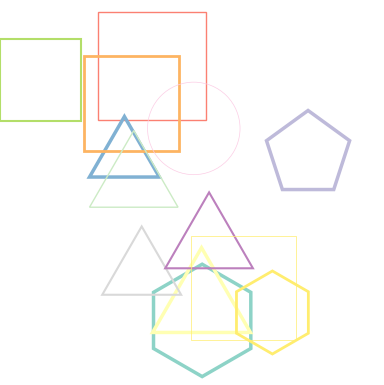[{"shape": "hexagon", "thickness": 2.5, "radius": 0.73, "center": [0.525, 0.168]}, {"shape": "triangle", "thickness": 2.5, "radius": 0.73, "center": [0.523, 0.21]}, {"shape": "pentagon", "thickness": 2.5, "radius": 0.57, "center": [0.8, 0.6]}, {"shape": "square", "thickness": 1, "radius": 0.7, "center": [0.394, 0.828]}, {"shape": "triangle", "thickness": 2.5, "radius": 0.52, "center": [0.323, 0.593]}, {"shape": "square", "thickness": 2, "radius": 0.62, "center": [0.341, 0.731]}, {"shape": "square", "thickness": 1.5, "radius": 0.53, "center": [0.105, 0.792]}, {"shape": "circle", "thickness": 0.5, "radius": 0.6, "center": [0.503, 0.666]}, {"shape": "triangle", "thickness": 1.5, "radius": 0.59, "center": [0.368, 0.294]}, {"shape": "triangle", "thickness": 1.5, "radius": 0.66, "center": [0.543, 0.369]}, {"shape": "triangle", "thickness": 1, "radius": 0.66, "center": [0.347, 0.528]}, {"shape": "hexagon", "thickness": 2, "radius": 0.54, "center": [0.708, 0.188]}, {"shape": "square", "thickness": 0.5, "radius": 0.68, "center": [0.633, 0.252]}]